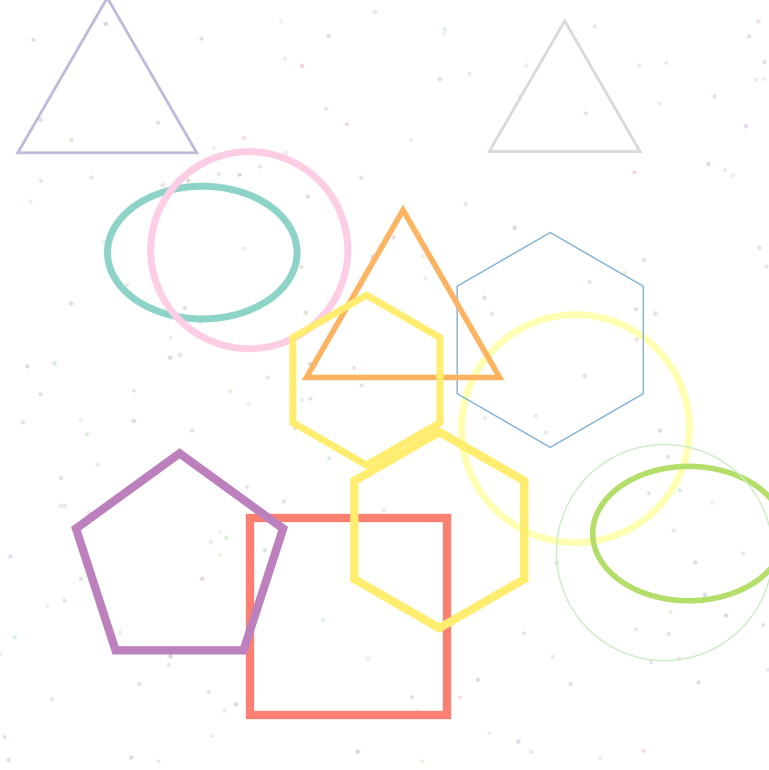[{"shape": "oval", "thickness": 2.5, "radius": 0.62, "center": [0.263, 0.672]}, {"shape": "circle", "thickness": 2.5, "radius": 0.74, "center": [0.747, 0.443]}, {"shape": "triangle", "thickness": 1, "radius": 0.67, "center": [0.139, 0.869]}, {"shape": "square", "thickness": 3, "radius": 0.64, "center": [0.452, 0.199]}, {"shape": "hexagon", "thickness": 0.5, "radius": 0.7, "center": [0.715, 0.559]}, {"shape": "triangle", "thickness": 2, "radius": 0.72, "center": [0.523, 0.582]}, {"shape": "oval", "thickness": 2, "radius": 0.62, "center": [0.894, 0.307]}, {"shape": "circle", "thickness": 2.5, "radius": 0.64, "center": [0.324, 0.675]}, {"shape": "triangle", "thickness": 1, "radius": 0.57, "center": [0.733, 0.86]}, {"shape": "pentagon", "thickness": 3, "radius": 0.71, "center": [0.233, 0.27]}, {"shape": "circle", "thickness": 0.5, "radius": 0.7, "center": [0.863, 0.282]}, {"shape": "hexagon", "thickness": 3, "radius": 0.64, "center": [0.571, 0.312]}, {"shape": "hexagon", "thickness": 2.5, "radius": 0.55, "center": [0.476, 0.506]}]